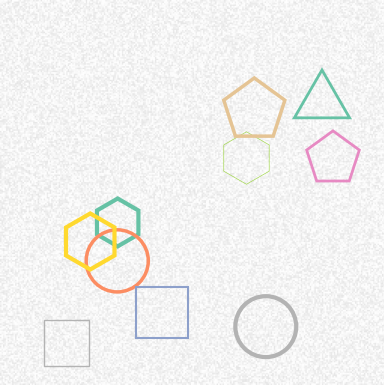[{"shape": "triangle", "thickness": 2, "radius": 0.41, "center": [0.836, 0.735]}, {"shape": "hexagon", "thickness": 3, "radius": 0.31, "center": [0.306, 0.422]}, {"shape": "circle", "thickness": 2.5, "radius": 0.4, "center": [0.304, 0.322]}, {"shape": "square", "thickness": 1.5, "radius": 0.33, "center": [0.421, 0.188]}, {"shape": "pentagon", "thickness": 2, "radius": 0.36, "center": [0.865, 0.588]}, {"shape": "hexagon", "thickness": 0.5, "radius": 0.34, "center": [0.64, 0.589]}, {"shape": "hexagon", "thickness": 3, "radius": 0.36, "center": [0.234, 0.373]}, {"shape": "pentagon", "thickness": 2.5, "radius": 0.42, "center": [0.661, 0.714]}, {"shape": "square", "thickness": 1, "radius": 0.3, "center": [0.173, 0.109]}, {"shape": "circle", "thickness": 3, "radius": 0.4, "center": [0.69, 0.152]}]